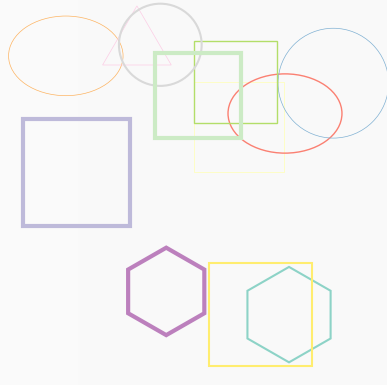[{"shape": "hexagon", "thickness": 1.5, "radius": 0.62, "center": [0.746, 0.183]}, {"shape": "square", "thickness": 0.5, "radius": 0.58, "center": [0.618, 0.671]}, {"shape": "square", "thickness": 3, "radius": 0.69, "center": [0.197, 0.552]}, {"shape": "oval", "thickness": 1, "radius": 0.74, "center": [0.735, 0.705]}, {"shape": "circle", "thickness": 0.5, "radius": 0.71, "center": [0.86, 0.784]}, {"shape": "oval", "thickness": 0.5, "radius": 0.74, "center": [0.17, 0.855]}, {"shape": "square", "thickness": 1, "radius": 0.54, "center": [0.607, 0.786]}, {"shape": "triangle", "thickness": 0.5, "radius": 0.51, "center": [0.353, 0.882]}, {"shape": "circle", "thickness": 1.5, "radius": 0.53, "center": [0.414, 0.884]}, {"shape": "hexagon", "thickness": 3, "radius": 0.57, "center": [0.429, 0.243]}, {"shape": "square", "thickness": 3, "radius": 0.55, "center": [0.511, 0.753]}, {"shape": "square", "thickness": 1.5, "radius": 0.67, "center": [0.673, 0.182]}]